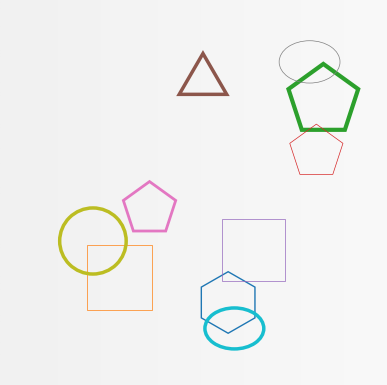[{"shape": "hexagon", "thickness": 1, "radius": 0.4, "center": [0.589, 0.214]}, {"shape": "square", "thickness": 0.5, "radius": 0.42, "center": [0.309, 0.28]}, {"shape": "pentagon", "thickness": 3, "radius": 0.47, "center": [0.834, 0.739]}, {"shape": "pentagon", "thickness": 0.5, "radius": 0.36, "center": [0.816, 0.605]}, {"shape": "square", "thickness": 0.5, "radius": 0.4, "center": [0.654, 0.35]}, {"shape": "triangle", "thickness": 2.5, "radius": 0.35, "center": [0.524, 0.79]}, {"shape": "pentagon", "thickness": 2, "radius": 0.35, "center": [0.386, 0.457]}, {"shape": "oval", "thickness": 0.5, "radius": 0.39, "center": [0.799, 0.839]}, {"shape": "circle", "thickness": 2.5, "radius": 0.43, "center": [0.24, 0.374]}, {"shape": "oval", "thickness": 2.5, "radius": 0.38, "center": [0.605, 0.147]}]